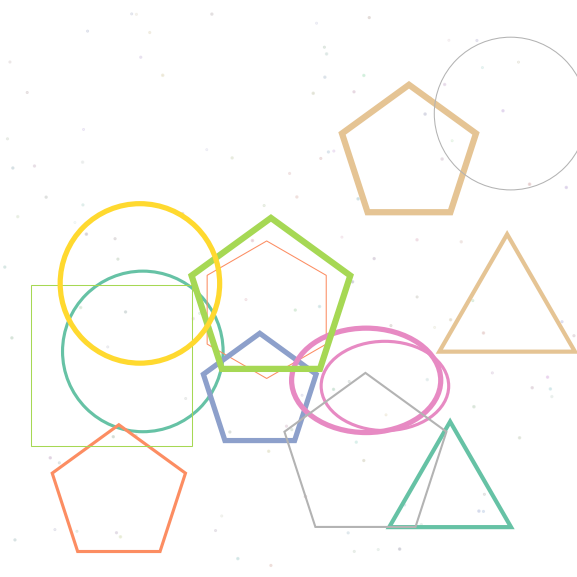[{"shape": "circle", "thickness": 1.5, "radius": 0.7, "center": [0.247, 0.391]}, {"shape": "triangle", "thickness": 2, "radius": 0.61, "center": [0.779, 0.147]}, {"shape": "pentagon", "thickness": 1.5, "radius": 0.61, "center": [0.206, 0.142]}, {"shape": "hexagon", "thickness": 0.5, "radius": 0.6, "center": [0.462, 0.463]}, {"shape": "pentagon", "thickness": 2.5, "radius": 0.51, "center": [0.45, 0.319]}, {"shape": "oval", "thickness": 2.5, "radius": 0.65, "center": [0.634, 0.341]}, {"shape": "oval", "thickness": 1.5, "radius": 0.55, "center": [0.667, 0.331]}, {"shape": "pentagon", "thickness": 3, "radius": 0.72, "center": [0.469, 0.477]}, {"shape": "square", "thickness": 0.5, "radius": 0.7, "center": [0.193, 0.366]}, {"shape": "circle", "thickness": 2.5, "radius": 0.69, "center": [0.242, 0.508]}, {"shape": "pentagon", "thickness": 3, "radius": 0.61, "center": [0.708, 0.73]}, {"shape": "triangle", "thickness": 2, "radius": 0.68, "center": [0.878, 0.458]}, {"shape": "circle", "thickness": 0.5, "radius": 0.66, "center": [0.884, 0.803]}, {"shape": "pentagon", "thickness": 1, "radius": 0.74, "center": [0.633, 0.206]}]